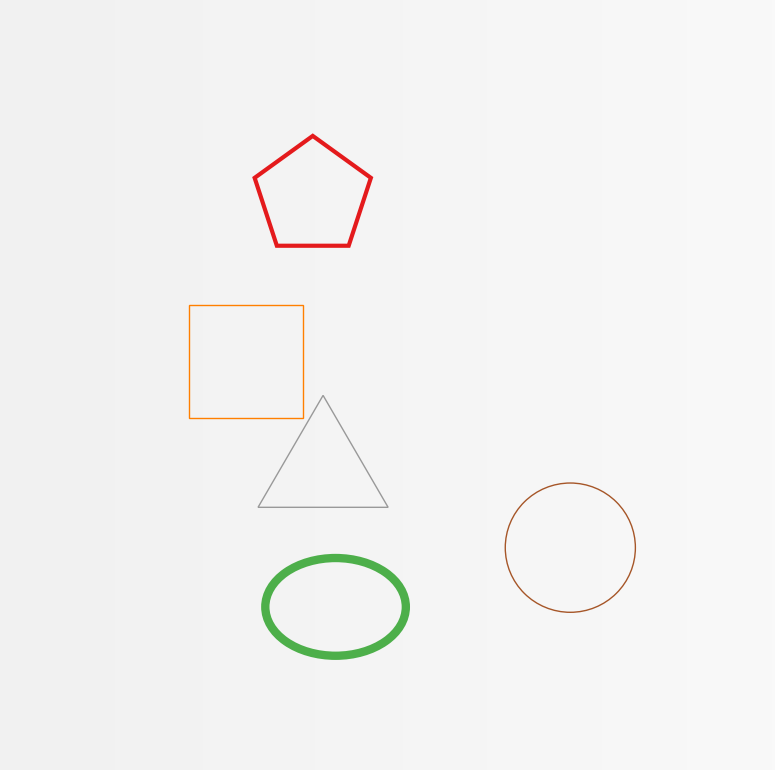[{"shape": "pentagon", "thickness": 1.5, "radius": 0.39, "center": [0.404, 0.745]}, {"shape": "oval", "thickness": 3, "radius": 0.45, "center": [0.433, 0.212]}, {"shape": "square", "thickness": 0.5, "radius": 0.37, "center": [0.317, 0.53]}, {"shape": "circle", "thickness": 0.5, "radius": 0.42, "center": [0.736, 0.289]}, {"shape": "triangle", "thickness": 0.5, "radius": 0.48, "center": [0.417, 0.39]}]